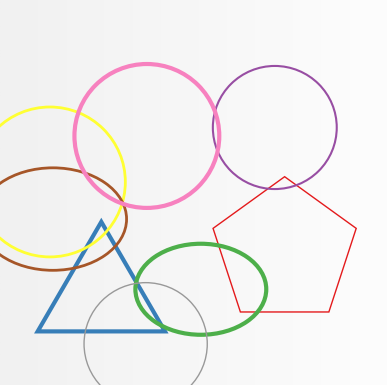[{"shape": "pentagon", "thickness": 1, "radius": 0.97, "center": [0.735, 0.347]}, {"shape": "triangle", "thickness": 3, "radius": 0.95, "center": [0.261, 0.234]}, {"shape": "oval", "thickness": 3, "radius": 0.84, "center": [0.518, 0.249]}, {"shape": "circle", "thickness": 1.5, "radius": 0.8, "center": [0.709, 0.669]}, {"shape": "circle", "thickness": 2, "radius": 0.97, "center": [0.129, 0.527]}, {"shape": "oval", "thickness": 2, "radius": 0.95, "center": [0.136, 0.431]}, {"shape": "circle", "thickness": 3, "radius": 0.93, "center": [0.379, 0.647]}, {"shape": "circle", "thickness": 1, "radius": 0.79, "center": [0.376, 0.107]}]